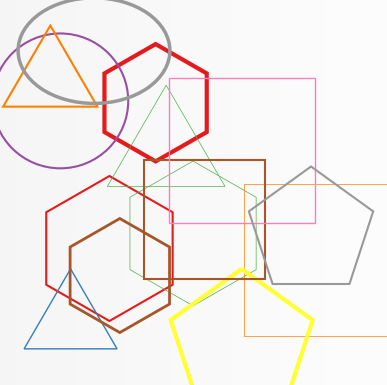[{"shape": "hexagon", "thickness": 3, "radius": 0.76, "center": [0.402, 0.733]}, {"shape": "hexagon", "thickness": 1.5, "radius": 0.94, "center": [0.282, 0.355]}, {"shape": "triangle", "thickness": 1, "radius": 0.69, "center": [0.182, 0.163]}, {"shape": "triangle", "thickness": 0.5, "radius": 0.88, "center": [0.429, 0.603]}, {"shape": "hexagon", "thickness": 0.5, "radius": 0.94, "center": [0.498, 0.394]}, {"shape": "circle", "thickness": 1.5, "radius": 0.88, "center": [0.156, 0.738]}, {"shape": "square", "thickness": 0.5, "radius": 0.99, "center": [0.826, 0.324]}, {"shape": "triangle", "thickness": 1.5, "radius": 0.7, "center": [0.13, 0.793]}, {"shape": "pentagon", "thickness": 3, "radius": 0.96, "center": [0.624, 0.109]}, {"shape": "hexagon", "thickness": 2, "radius": 0.74, "center": [0.309, 0.284]}, {"shape": "square", "thickness": 1.5, "radius": 0.78, "center": [0.527, 0.43]}, {"shape": "square", "thickness": 1, "radius": 0.94, "center": [0.624, 0.608]}, {"shape": "oval", "thickness": 2.5, "radius": 0.98, "center": [0.243, 0.868]}, {"shape": "pentagon", "thickness": 1.5, "radius": 0.84, "center": [0.803, 0.399]}]